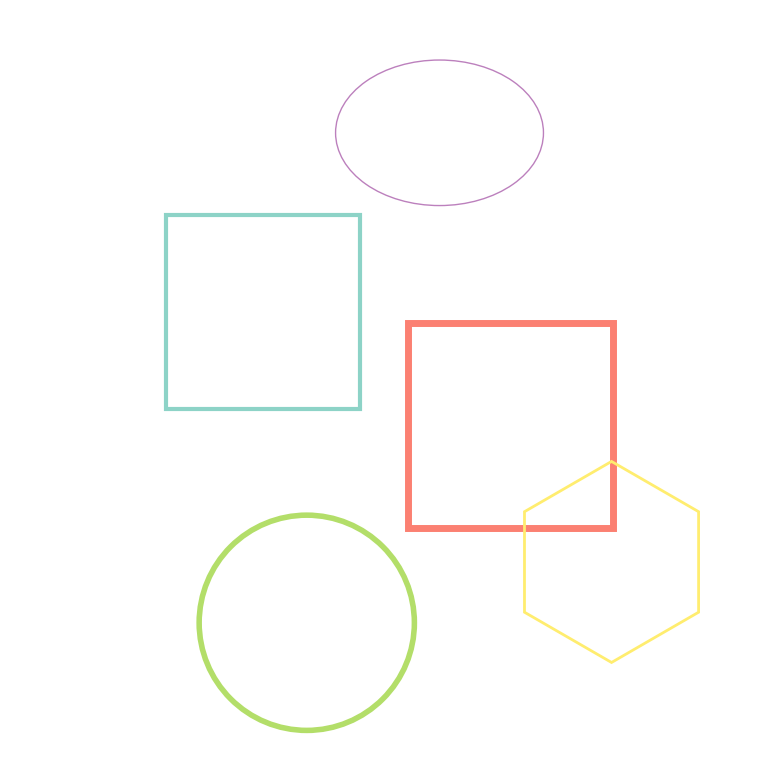[{"shape": "square", "thickness": 1.5, "radius": 0.63, "center": [0.341, 0.595]}, {"shape": "square", "thickness": 2.5, "radius": 0.67, "center": [0.664, 0.447]}, {"shape": "circle", "thickness": 2, "radius": 0.7, "center": [0.398, 0.191]}, {"shape": "oval", "thickness": 0.5, "radius": 0.67, "center": [0.571, 0.828]}, {"shape": "hexagon", "thickness": 1, "radius": 0.65, "center": [0.794, 0.27]}]